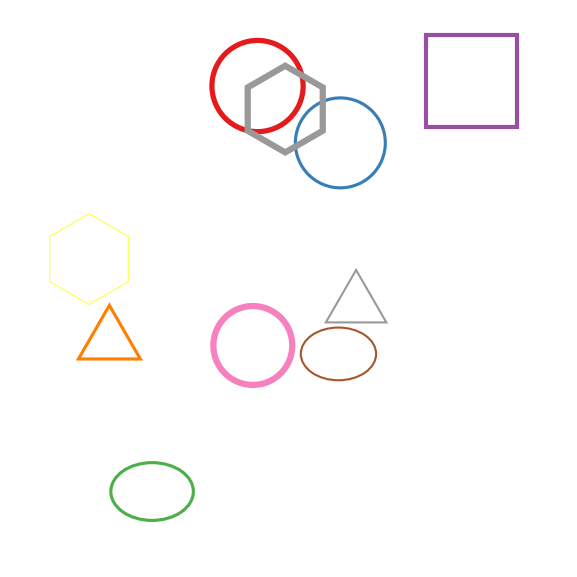[{"shape": "circle", "thickness": 2.5, "radius": 0.39, "center": [0.446, 0.85]}, {"shape": "circle", "thickness": 1.5, "radius": 0.39, "center": [0.589, 0.752]}, {"shape": "oval", "thickness": 1.5, "radius": 0.36, "center": [0.263, 0.148]}, {"shape": "square", "thickness": 2, "radius": 0.4, "center": [0.817, 0.859]}, {"shape": "triangle", "thickness": 1.5, "radius": 0.31, "center": [0.189, 0.408]}, {"shape": "hexagon", "thickness": 0.5, "radius": 0.39, "center": [0.154, 0.551]}, {"shape": "oval", "thickness": 1, "radius": 0.33, "center": [0.586, 0.386]}, {"shape": "circle", "thickness": 3, "radius": 0.34, "center": [0.438, 0.401]}, {"shape": "triangle", "thickness": 1, "radius": 0.3, "center": [0.617, 0.471]}, {"shape": "hexagon", "thickness": 3, "radius": 0.38, "center": [0.494, 0.81]}]